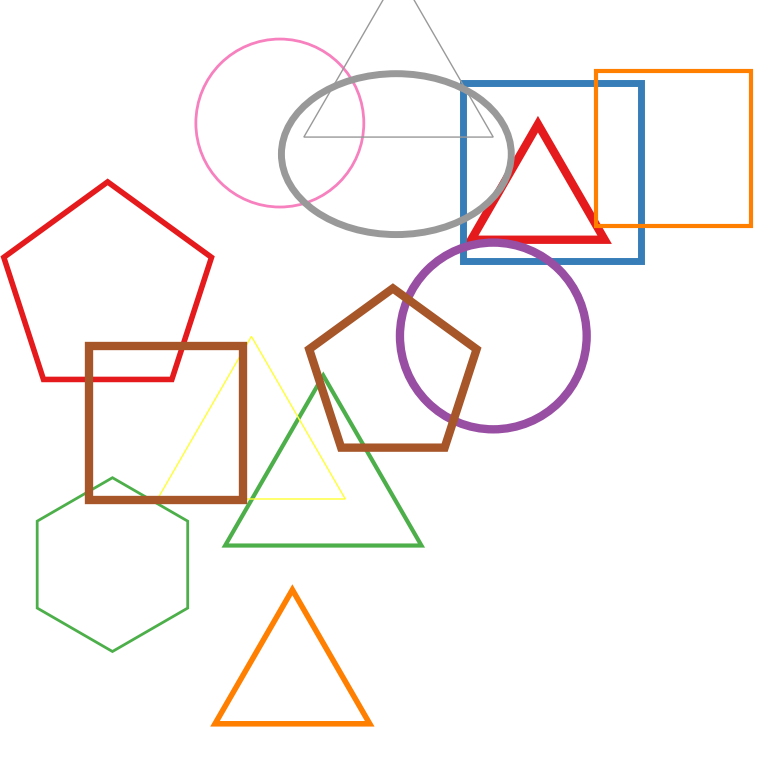[{"shape": "triangle", "thickness": 3, "radius": 0.5, "center": [0.699, 0.739]}, {"shape": "pentagon", "thickness": 2, "radius": 0.71, "center": [0.14, 0.622]}, {"shape": "square", "thickness": 2.5, "radius": 0.58, "center": [0.717, 0.777]}, {"shape": "hexagon", "thickness": 1, "radius": 0.56, "center": [0.146, 0.267]}, {"shape": "triangle", "thickness": 1.5, "radius": 0.74, "center": [0.42, 0.365]}, {"shape": "circle", "thickness": 3, "radius": 0.61, "center": [0.641, 0.564]}, {"shape": "square", "thickness": 1.5, "radius": 0.5, "center": [0.875, 0.807]}, {"shape": "triangle", "thickness": 2, "radius": 0.58, "center": [0.38, 0.118]}, {"shape": "triangle", "thickness": 0.5, "radius": 0.7, "center": [0.327, 0.422]}, {"shape": "square", "thickness": 3, "radius": 0.5, "center": [0.216, 0.451]}, {"shape": "pentagon", "thickness": 3, "radius": 0.57, "center": [0.51, 0.511]}, {"shape": "circle", "thickness": 1, "radius": 0.55, "center": [0.363, 0.84]}, {"shape": "oval", "thickness": 2.5, "radius": 0.75, "center": [0.515, 0.8]}, {"shape": "triangle", "thickness": 0.5, "radius": 0.71, "center": [0.518, 0.893]}]